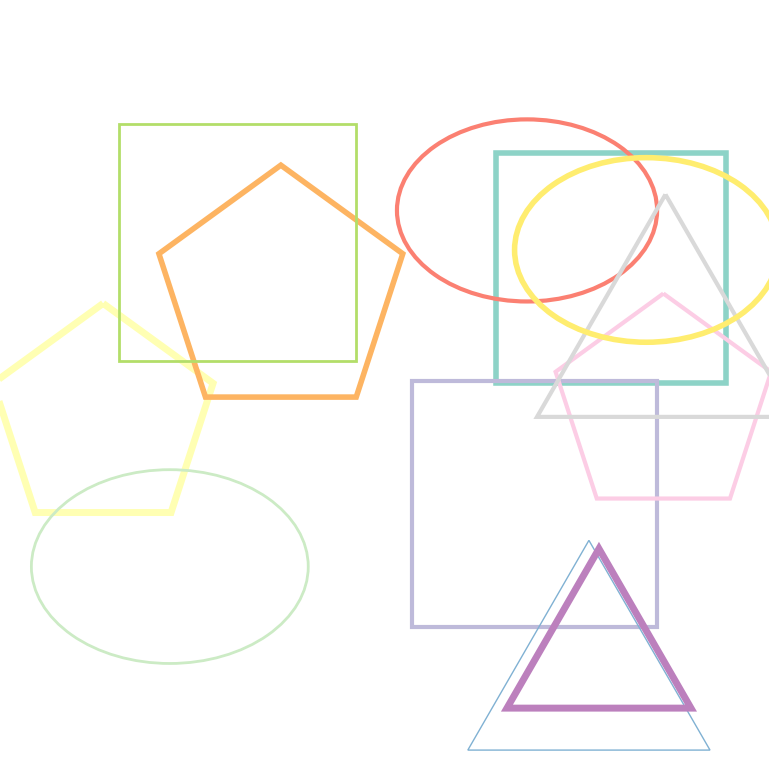[{"shape": "square", "thickness": 2, "radius": 0.75, "center": [0.793, 0.652]}, {"shape": "pentagon", "thickness": 2.5, "radius": 0.75, "center": [0.134, 0.456]}, {"shape": "square", "thickness": 1.5, "radius": 0.8, "center": [0.694, 0.345]}, {"shape": "oval", "thickness": 1.5, "radius": 0.84, "center": [0.684, 0.727]}, {"shape": "triangle", "thickness": 0.5, "radius": 0.91, "center": [0.765, 0.117]}, {"shape": "pentagon", "thickness": 2, "radius": 0.83, "center": [0.365, 0.619]}, {"shape": "square", "thickness": 1, "radius": 0.77, "center": [0.308, 0.685]}, {"shape": "pentagon", "thickness": 1.5, "radius": 0.74, "center": [0.862, 0.472]}, {"shape": "triangle", "thickness": 1.5, "radius": 0.96, "center": [0.864, 0.555]}, {"shape": "triangle", "thickness": 2.5, "radius": 0.69, "center": [0.778, 0.149]}, {"shape": "oval", "thickness": 1, "radius": 0.9, "center": [0.221, 0.264]}, {"shape": "oval", "thickness": 2, "radius": 0.86, "center": [0.84, 0.675]}]